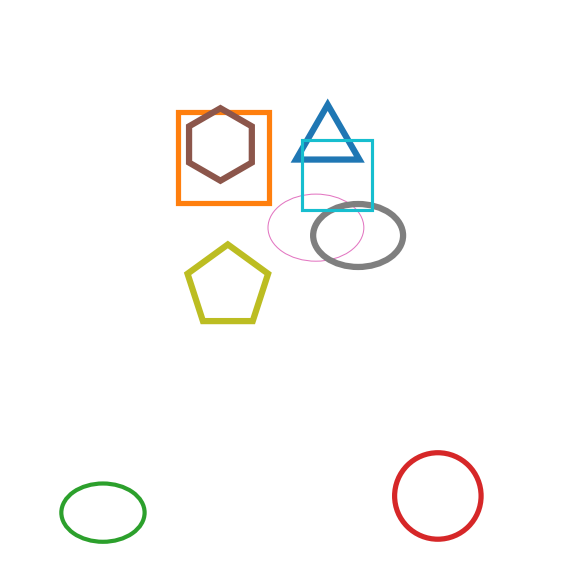[{"shape": "triangle", "thickness": 3, "radius": 0.32, "center": [0.567, 0.754]}, {"shape": "square", "thickness": 2.5, "radius": 0.39, "center": [0.388, 0.726]}, {"shape": "oval", "thickness": 2, "radius": 0.36, "center": [0.178, 0.111]}, {"shape": "circle", "thickness": 2.5, "radius": 0.37, "center": [0.758, 0.14]}, {"shape": "hexagon", "thickness": 3, "radius": 0.31, "center": [0.382, 0.749]}, {"shape": "oval", "thickness": 0.5, "radius": 0.41, "center": [0.547, 0.605]}, {"shape": "oval", "thickness": 3, "radius": 0.39, "center": [0.62, 0.591]}, {"shape": "pentagon", "thickness": 3, "radius": 0.37, "center": [0.395, 0.502]}, {"shape": "square", "thickness": 1.5, "radius": 0.31, "center": [0.584, 0.696]}]